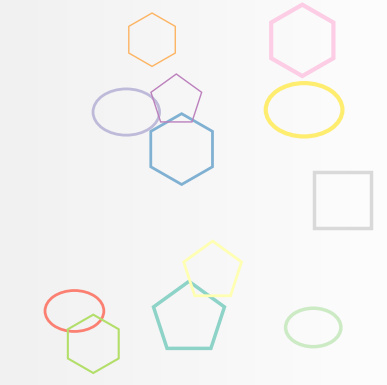[{"shape": "pentagon", "thickness": 2.5, "radius": 0.48, "center": [0.488, 0.173]}, {"shape": "pentagon", "thickness": 2, "radius": 0.39, "center": [0.549, 0.295]}, {"shape": "oval", "thickness": 2, "radius": 0.43, "center": [0.326, 0.709]}, {"shape": "oval", "thickness": 2, "radius": 0.38, "center": [0.192, 0.192]}, {"shape": "hexagon", "thickness": 2, "radius": 0.46, "center": [0.469, 0.613]}, {"shape": "hexagon", "thickness": 1, "radius": 0.35, "center": [0.392, 0.897]}, {"shape": "hexagon", "thickness": 1.5, "radius": 0.38, "center": [0.241, 0.107]}, {"shape": "hexagon", "thickness": 3, "radius": 0.46, "center": [0.78, 0.895]}, {"shape": "square", "thickness": 2.5, "radius": 0.37, "center": [0.884, 0.48]}, {"shape": "pentagon", "thickness": 1, "radius": 0.34, "center": [0.455, 0.739]}, {"shape": "oval", "thickness": 2.5, "radius": 0.36, "center": [0.808, 0.149]}, {"shape": "oval", "thickness": 3, "radius": 0.49, "center": [0.785, 0.715]}]